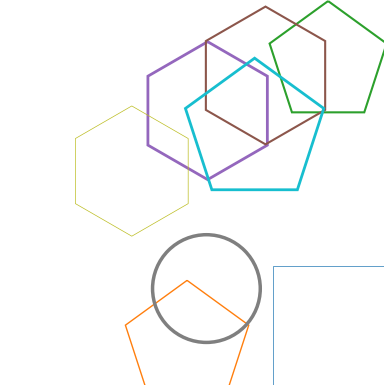[{"shape": "square", "thickness": 0.5, "radius": 0.82, "center": [0.872, 0.145]}, {"shape": "pentagon", "thickness": 1, "radius": 0.84, "center": [0.486, 0.103]}, {"shape": "pentagon", "thickness": 1.5, "radius": 0.8, "center": [0.852, 0.837]}, {"shape": "hexagon", "thickness": 2, "radius": 0.9, "center": [0.539, 0.713]}, {"shape": "hexagon", "thickness": 1.5, "radius": 0.89, "center": [0.69, 0.804]}, {"shape": "circle", "thickness": 2.5, "radius": 0.7, "center": [0.536, 0.25]}, {"shape": "hexagon", "thickness": 0.5, "radius": 0.85, "center": [0.342, 0.556]}, {"shape": "pentagon", "thickness": 2, "radius": 0.94, "center": [0.661, 0.66]}]